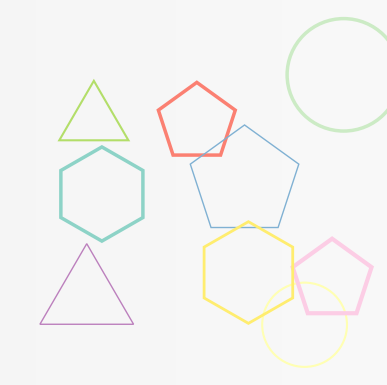[{"shape": "hexagon", "thickness": 2.5, "radius": 0.61, "center": [0.263, 0.496]}, {"shape": "circle", "thickness": 1.5, "radius": 0.55, "center": [0.786, 0.156]}, {"shape": "pentagon", "thickness": 2.5, "radius": 0.52, "center": [0.508, 0.682]}, {"shape": "pentagon", "thickness": 1, "radius": 0.74, "center": [0.631, 0.528]}, {"shape": "triangle", "thickness": 1.5, "radius": 0.51, "center": [0.242, 0.687]}, {"shape": "pentagon", "thickness": 3, "radius": 0.54, "center": [0.857, 0.273]}, {"shape": "triangle", "thickness": 1, "radius": 0.7, "center": [0.224, 0.228]}, {"shape": "circle", "thickness": 2.5, "radius": 0.73, "center": [0.887, 0.806]}, {"shape": "hexagon", "thickness": 2, "radius": 0.66, "center": [0.641, 0.292]}]